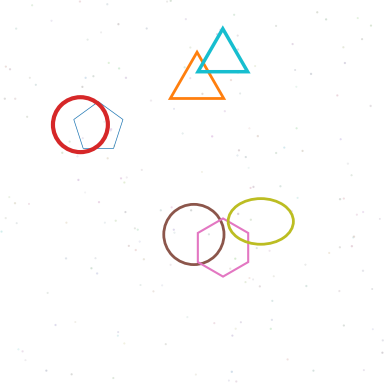[{"shape": "pentagon", "thickness": 0.5, "radius": 0.34, "center": [0.255, 0.669]}, {"shape": "triangle", "thickness": 2, "radius": 0.4, "center": [0.512, 0.784]}, {"shape": "circle", "thickness": 3, "radius": 0.36, "center": [0.209, 0.676]}, {"shape": "circle", "thickness": 2, "radius": 0.39, "center": [0.504, 0.391]}, {"shape": "hexagon", "thickness": 1.5, "radius": 0.38, "center": [0.579, 0.357]}, {"shape": "oval", "thickness": 2, "radius": 0.42, "center": [0.677, 0.425]}, {"shape": "triangle", "thickness": 2.5, "radius": 0.37, "center": [0.579, 0.851]}]